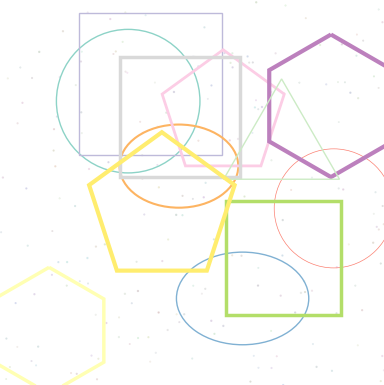[{"shape": "circle", "thickness": 1, "radius": 0.93, "center": [0.333, 0.737]}, {"shape": "hexagon", "thickness": 2.5, "radius": 0.82, "center": [0.127, 0.141]}, {"shape": "square", "thickness": 1, "radius": 0.92, "center": [0.391, 0.782]}, {"shape": "circle", "thickness": 0.5, "radius": 0.77, "center": [0.867, 0.459]}, {"shape": "oval", "thickness": 1, "radius": 0.86, "center": [0.63, 0.225]}, {"shape": "oval", "thickness": 1.5, "radius": 0.77, "center": [0.465, 0.569]}, {"shape": "square", "thickness": 2.5, "radius": 0.75, "center": [0.737, 0.33]}, {"shape": "pentagon", "thickness": 2, "radius": 0.83, "center": [0.58, 0.704]}, {"shape": "square", "thickness": 2.5, "radius": 0.78, "center": [0.468, 0.696]}, {"shape": "hexagon", "thickness": 3, "radius": 0.93, "center": [0.86, 0.725]}, {"shape": "triangle", "thickness": 1, "radius": 0.87, "center": [0.731, 0.621]}, {"shape": "pentagon", "thickness": 3, "radius": 0.99, "center": [0.42, 0.458]}]